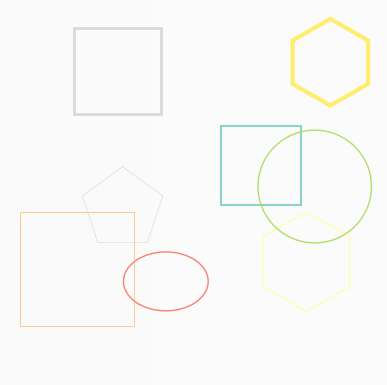[{"shape": "square", "thickness": 1.5, "radius": 0.51, "center": [0.674, 0.57]}, {"shape": "hexagon", "thickness": 1, "radius": 0.65, "center": [0.791, 0.32]}, {"shape": "oval", "thickness": 1, "radius": 0.55, "center": [0.428, 0.269]}, {"shape": "square", "thickness": 0.5, "radius": 0.74, "center": [0.199, 0.301]}, {"shape": "circle", "thickness": 1, "radius": 0.73, "center": [0.812, 0.516]}, {"shape": "square", "thickness": 2, "radius": 0.56, "center": [0.303, 0.815]}, {"shape": "pentagon", "thickness": 0.5, "radius": 0.54, "center": [0.316, 0.458]}, {"shape": "hexagon", "thickness": 3, "radius": 0.56, "center": [0.853, 0.838]}]